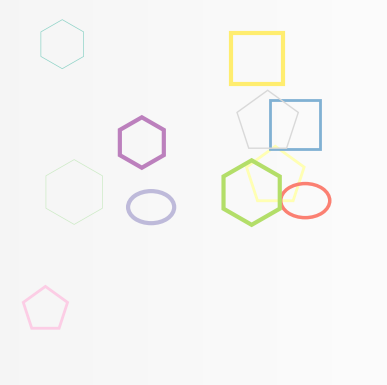[{"shape": "hexagon", "thickness": 0.5, "radius": 0.32, "center": [0.161, 0.885]}, {"shape": "pentagon", "thickness": 2, "radius": 0.39, "center": [0.71, 0.542]}, {"shape": "oval", "thickness": 3, "radius": 0.3, "center": [0.39, 0.462]}, {"shape": "oval", "thickness": 2.5, "radius": 0.32, "center": [0.788, 0.479]}, {"shape": "square", "thickness": 2, "radius": 0.32, "center": [0.761, 0.677]}, {"shape": "hexagon", "thickness": 3, "radius": 0.42, "center": [0.649, 0.5]}, {"shape": "pentagon", "thickness": 2, "radius": 0.3, "center": [0.117, 0.196]}, {"shape": "pentagon", "thickness": 1, "radius": 0.42, "center": [0.691, 0.682]}, {"shape": "hexagon", "thickness": 3, "radius": 0.33, "center": [0.366, 0.63]}, {"shape": "hexagon", "thickness": 0.5, "radius": 0.42, "center": [0.191, 0.501]}, {"shape": "square", "thickness": 3, "radius": 0.33, "center": [0.664, 0.848]}]